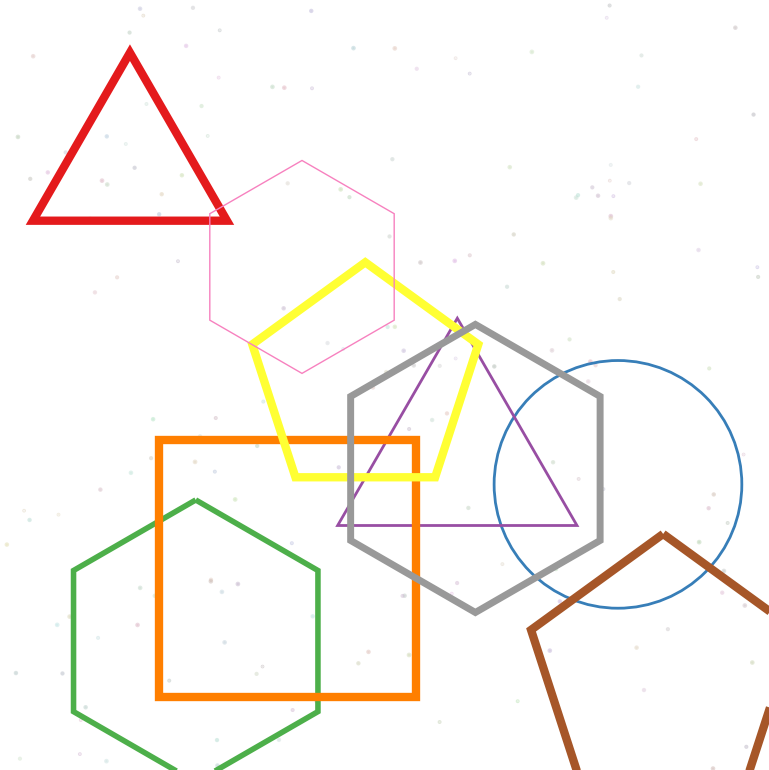[{"shape": "triangle", "thickness": 3, "radius": 0.73, "center": [0.169, 0.786]}, {"shape": "circle", "thickness": 1, "radius": 0.8, "center": [0.803, 0.371]}, {"shape": "hexagon", "thickness": 2, "radius": 0.92, "center": [0.254, 0.167]}, {"shape": "triangle", "thickness": 1, "radius": 0.9, "center": [0.594, 0.407]}, {"shape": "square", "thickness": 3, "radius": 0.83, "center": [0.373, 0.262]}, {"shape": "pentagon", "thickness": 3, "radius": 0.77, "center": [0.474, 0.505]}, {"shape": "pentagon", "thickness": 3, "radius": 0.9, "center": [0.861, 0.126]}, {"shape": "hexagon", "thickness": 0.5, "radius": 0.69, "center": [0.392, 0.653]}, {"shape": "hexagon", "thickness": 2.5, "radius": 0.94, "center": [0.617, 0.392]}]